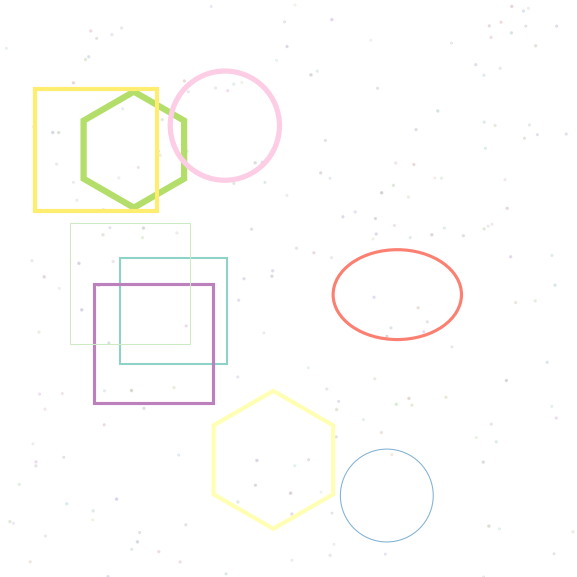[{"shape": "square", "thickness": 1, "radius": 0.46, "center": [0.301, 0.461]}, {"shape": "hexagon", "thickness": 2, "radius": 0.6, "center": [0.473, 0.203]}, {"shape": "oval", "thickness": 1.5, "radius": 0.56, "center": [0.688, 0.489]}, {"shape": "circle", "thickness": 0.5, "radius": 0.4, "center": [0.67, 0.141]}, {"shape": "hexagon", "thickness": 3, "radius": 0.5, "center": [0.232, 0.74]}, {"shape": "circle", "thickness": 2.5, "radius": 0.47, "center": [0.389, 0.782]}, {"shape": "square", "thickness": 1.5, "radius": 0.52, "center": [0.266, 0.405]}, {"shape": "square", "thickness": 0.5, "radius": 0.52, "center": [0.225, 0.508]}, {"shape": "square", "thickness": 2, "radius": 0.53, "center": [0.166, 0.739]}]